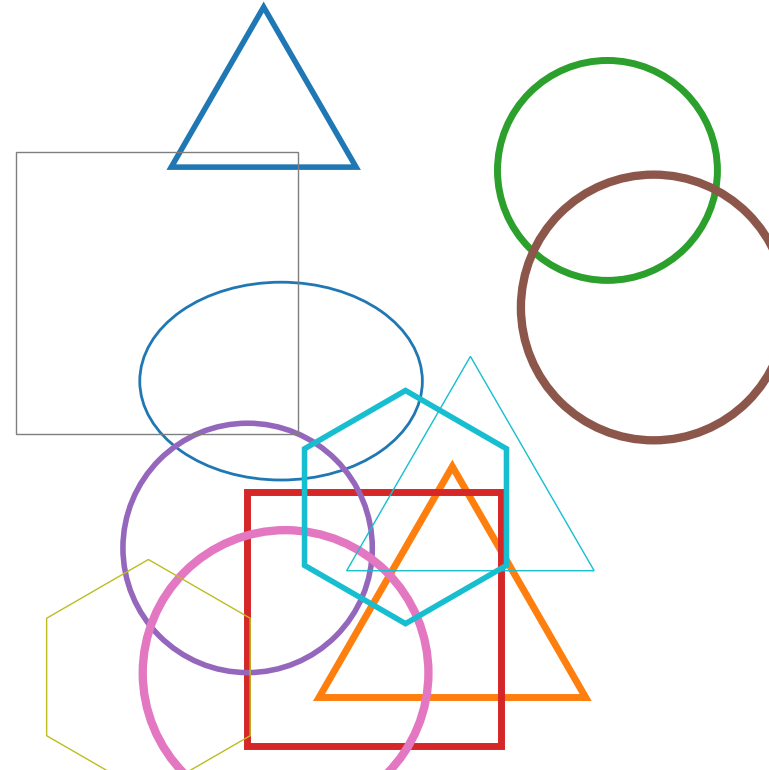[{"shape": "triangle", "thickness": 2, "radius": 0.69, "center": [0.342, 0.852]}, {"shape": "oval", "thickness": 1, "radius": 0.92, "center": [0.365, 0.505]}, {"shape": "triangle", "thickness": 2.5, "radius": 1.0, "center": [0.587, 0.194]}, {"shape": "circle", "thickness": 2.5, "radius": 0.71, "center": [0.789, 0.779]}, {"shape": "square", "thickness": 2.5, "radius": 0.82, "center": [0.486, 0.196]}, {"shape": "circle", "thickness": 2, "radius": 0.81, "center": [0.322, 0.288]}, {"shape": "circle", "thickness": 3, "radius": 0.86, "center": [0.849, 0.601]}, {"shape": "circle", "thickness": 3, "radius": 0.93, "center": [0.371, 0.126]}, {"shape": "square", "thickness": 0.5, "radius": 0.91, "center": [0.204, 0.619]}, {"shape": "hexagon", "thickness": 0.5, "radius": 0.76, "center": [0.193, 0.121]}, {"shape": "hexagon", "thickness": 2, "radius": 0.76, "center": [0.527, 0.341]}, {"shape": "triangle", "thickness": 0.5, "radius": 0.93, "center": [0.611, 0.352]}]